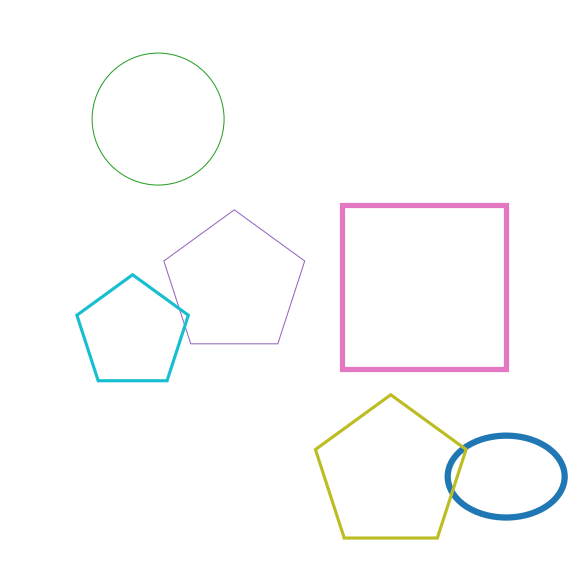[{"shape": "oval", "thickness": 3, "radius": 0.51, "center": [0.877, 0.174]}, {"shape": "circle", "thickness": 0.5, "radius": 0.57, "center": [0.274, 0.793]}, {"shape": "pentagon", "thickness": 0.5, "radius": 0.64, "center": [0.406, 0.508]}, {"shape": "square", "thickness": 2.5, "radius": 0.71, "center": [0.734, 0.502]}, {"shape": "pentagon", "thickness": 1.5, "radius": 0.69, "center": [0.677, 0.178]}, {"shape": "pentagon", "thickness": 1.5, "radius": 0.51, "center": [0.23, 0.422]}]